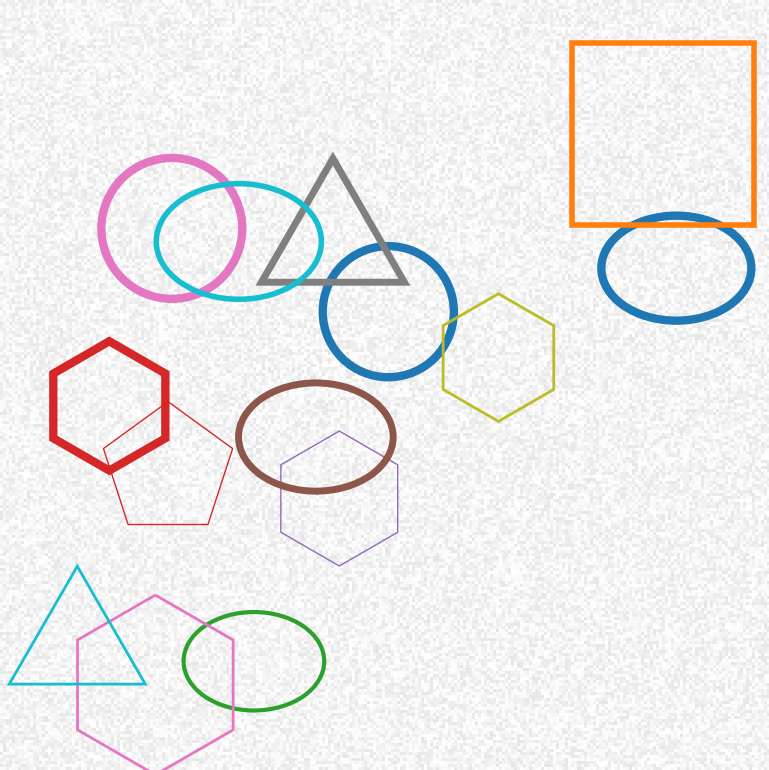[{"shape": "circle", "thickness": 3, "radius": 0.43, "center": [0.504, 0.595]}, {"shape": "oval", "thickness": 3, "radius": 0.49, "center": [0.878, 0.652]}, {"shape": "square", "thickness": 2, "radius": 0.59, "center": [0.861, 0.826]}, {"shape": "oval", "thickness": 1.5, "radius": 0.46, "center": [0.33, 0.141]}, {"shape": "hexagon", "thickness": 3, "radius": 0.42, "center": [0.142, 0.473]}, {"shape": "pentagon", "thickness": 0.5, "radius": 0.44, "center": [0.218, 0.39]}, {"shape": "hexagon", "thickness": 0.5, "radius": 0.44, "center": [0.441, 0.353]}, {"shape": "oval", "thickness": 2.5, "radius": 0.5, "center": [0.41, 0.432]}, {"shape": "hexagon", "thickness": 1, "radius": 0.58, "center": [0.202, 0.111]}, {"shape": "circle", "thickness": 3, "radius": 0.46, "center": [0.223, 0.703]}, {"shape": "triangle", "thickness": 2.5, "radius": 0.54, "center": [0.432, 0.687]}, {"shape": "hexagon", "thickness": 1, "radius": 0.41, "center": [0.647, 0.536]}, {"shape": "triangle", "thickness": 1, "radius": 0.51, "center": [0.1, 0.163]}, {"shape": "oval", "thickness": 2, "radius": 0.54, "center": [0.31, 0.686]}]